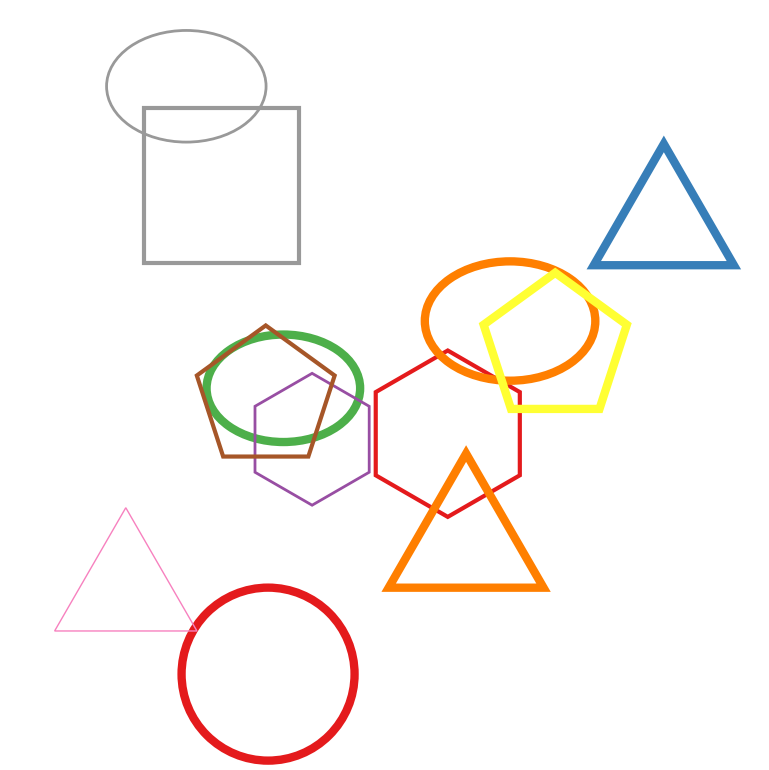[{"shape": "circle", "thickness": 3, "radius": 0.56, "center": [0.348, 0.125]}, {"shape": "hexagon", "thickness": 1.5, "radius": 0.54, "center": [0.582, 0.437]}, {"shape": "triangle", "thickness": 3, "radius": 0.53, "center": [0.862, 0.708]}, {"shape": "oval", "thickness": 3, "radius": 0.5, "center": [0.368, 0.496]}, {"shape": "hexagon", "thickness": 1, "radius": 0.43, "center": [0.405, 0.43]}, {"shape": "oval", "thickness": 3, "radius": 0.55, "center": [0.662, 0.583]}, {"shape": "triangle", "thickness": 3, "radius": 0.58, "center": [0.605, 0.295]}, {"shape": "pentagon", "thickness": 3, "radius": 0.49, "center": [0.721, 0.548]}, {"shape": "pentagon", "thickness": 1.5, "radius": 0.47, "center": [0.345, 0.483]}, {"shape": "triangle", "thickness": 0.5, "radius": 0.53, "center": [0.163, 0.234]}, {"shape": "oval", "thickness": 1, "radius": 0.52, "center": [0.242, 0.888]}, {"shape": "square", "thickness": 1.5, "radius": 0.5, "center": [0.288, 0.759]}]